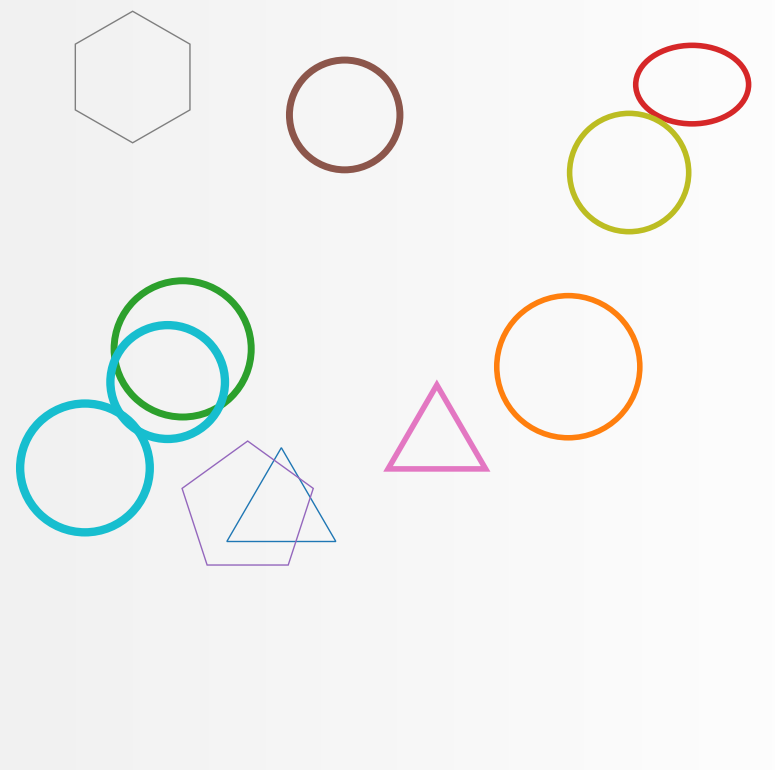[{"shape": "triangle", "thickness": 0.5, "radius": 0.41, "center": [0.363, 0.337]}, {"shape": "circle", "thickness": 2, "radius": 0.46, "center": [0.733, 0.524]}, {"shape": "circle", "thickness": 2.5, "radius": 0.44, "center": [0.236, 0.547]}, {"shape": "oval", "thickness": 2, "radius": 0.36, "center": [0.893, 0.89]}, {"shape": "pentagon", "thickness": 0.5, "radius": 0.44, "center": [0.32, 0.338]}, {"shape": "circle", "thickness": 2.5, "radius": 0.36, "center": [0.445, 0.851]}, {"shape": "triangle", "thickness": 2, "radius": 0.36, "center": [0.564, 0.427]}, {"shape": "hexagon", "thickness": 0.5, "radius": 0.43, "center": [0.171, 0.9]}, {"shape": "circle", "thickness": 2, "radius": 0.38, "center": [0.812, 0.776]}, {"shape": "circle", "thickness": 3, "radius": 0.37, "center": [0.216, 0.504]}, {"shape": "circle", "thickness": 3, "radius": 0.42, "center": [0.11, 0.392]}]